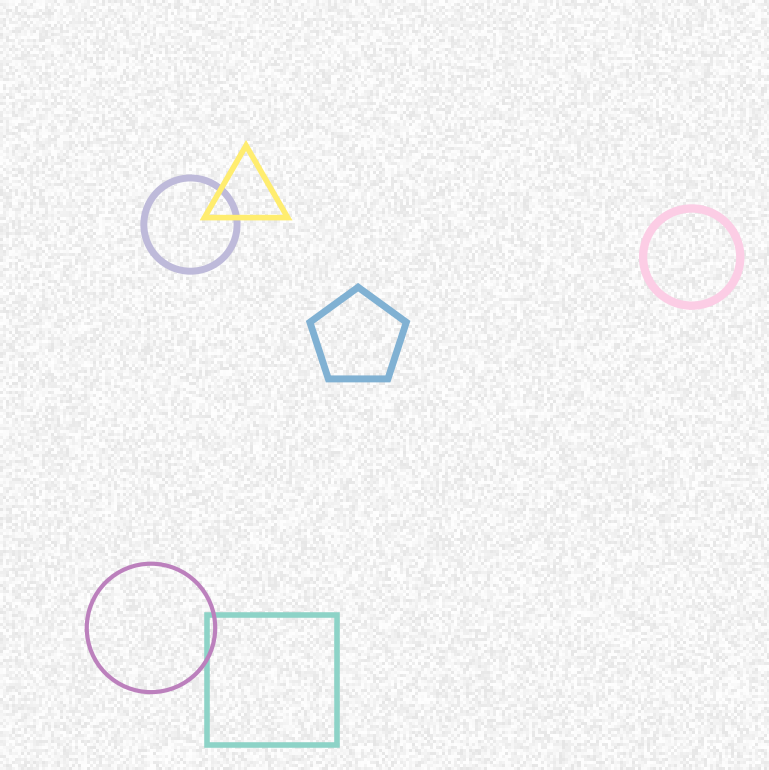[{"shape": "square", "thickness": 2, "radius": 0.42, "center": [0.354, 0.117]}, {"shape": "circle", "thickness": 2.5, "radius": 0.3, "center": [0.247, 0.708]}, {"shape": "pentagon", "thickness": 2.5, "radius": 0.33, "center": [0.465, 0.561]}, {"shape": "circle", "thickness": 3, "radius": 0.32, "center": [0.898, 0.666]}, {"shape": "circle", "thickness": 1.5, "radius": 0.42, "center": [0.196, 0.185]}, {"shape": "triangle", "thickness": 2, "radius": 0.31, "center": [0.32, 0.749]}]